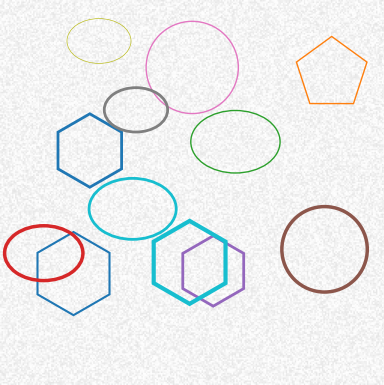[{"shape": "hexagon", "thickness": 2, "radius": 0.48, "center": [0.233, 0.609]}, {"shape": "hexagon", "thickness": 1.5, "radius": 0.54, "center": [0.191, 0.289]}, {"shape": "pentagon", "thickness": 1, "radius": 0.48, "center": [0.862, 0.809]}, {"shape": "oval", "thickness": 1, "radius": 0.58, "center": [0.612, 0.632]}, {"shape": "oval", "thickness": 2.5, "radius": 0.51, "center": [0.114, 0.342]}, {"shape": "hexagon", "thickness": 2, "radius": 0.46, "center": [0.554, 0.296]}, {"shape": "circle", "thickness": 2.5, "radius": 0.55, "center": [0.843, 0.352]}, {"shape": "circle", "thickness": 1, "radius": 0.6, "center": [0.499, 0.825]}, {"shape": "oval", "thickness": 2, "radius": 0.41, "center": [0.353, 0.715]}, {"shape": "oval", "thickness": 0.5, "radius": 0.42, "center": [0.257, 0.894]}, {"shape": "oval", "thickness": 2, "radius": 0.57, "center": [0.345, 0.458]}, {"shape": "hexagon", "thickness": 3, "radius": 0.54, "center": [0.493, 0.319]}]